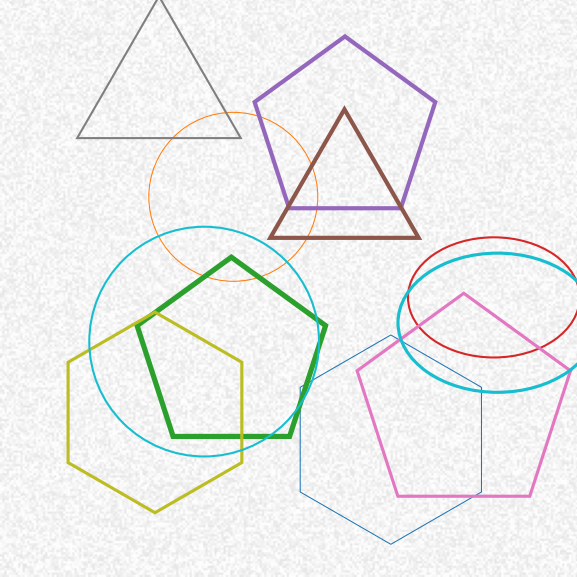[{"shape": "hexagon", "thickness": 0.5, "radius": 0.91, "center": [0.677, 0.238]}, {"shape": "circle", "thickness": 0.5, "radius": 0.73, "center": [0.404, 0.658]}, {"shape": "pentagon", "thickness": 2.5, "radius": 0.86, "center": [0.401, 0.382]}, {"shape": "oval", "thickness": 1, "radius": 0.74, "center": [0.855, 0.484]}, {"shape": "pentagon", "thickness": 2, "radius": 0.82, "center": [0.597, 0.772]}, {"shape": "triangle", "thickness": 2, "radius": 0.74, "center": [0.596, 0.661]}, {"shape": "pentagon", "thickness": 1.5, "radius": 0.97, "center": [0.803, 0.297]}, {"shape": "triangle", "thickness": 1, "radius": 0.82, "center": [0.275, 0.842]}, {"shape": "hexagon", "thickness": 1.5, "radius": 0.87, "center": [0.268, 0.285]}, {"shape": "circle", "thickness": 1, "radius": 0.99, "center": [0.354, 0.408]}, {"shape": "oval", "thickness": 1.5, "radius": 0.86, "center": [0.861, 0.44]}]